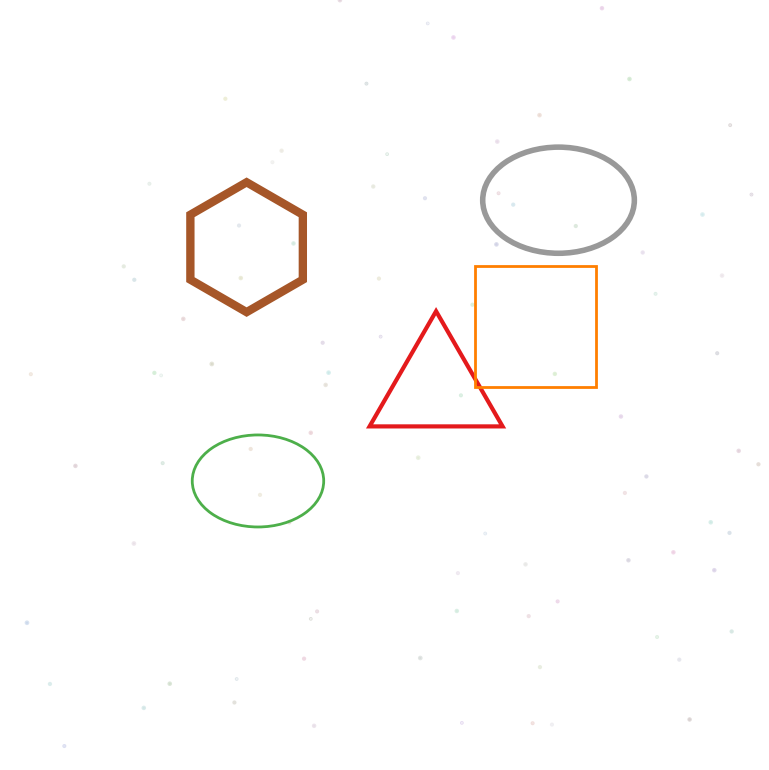[{"shape": "triangle", "thickness": 1.5, "radius": 0.5, "center": [0.566, 0.496]}, {"shape": "oval", "thickness": 1, "radius": 0.43, "center": [0.335, 0.375]}, {"shape": "square", "thickness": 1, "radius": 0.39, "center": [0.695, 0.576]}, {"shape": "hexagon", "thickness": 3, "radius": 0.42, "center": [0.32, 0.679]}, {"shape": "oval", "thickness": 2, "radius": 0.49, "center": [0.725, 0.74]}]